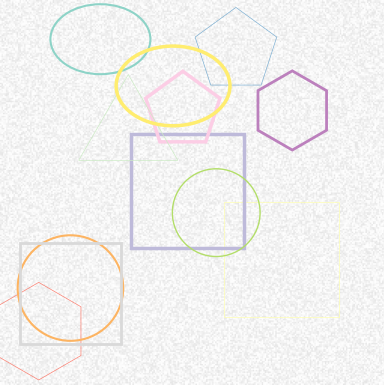[{"shape": "oval", "thickness": 1.5, "radius": 0.65, "center": [0.261, 0.898]}, {"shape": "square", "thickness": 0.5, "radius": 0.75, "center": [0.731, 0.326]}, {"shape": "square", "thickness": 2.5, "radius": 0.74, "center": [0.487, 0.504]}, {"shape": "hexagon", "thickness": 0.5, "radius": 0.63, "center": [0.101, 0.14]}, {"shape": "pentagon", "thickness": 0.5, "radius": 0.56, "center": [0.613, 0.869]}, {"shape": "circle", "thickness": 1.5, "radius": 0.69, "center": [0.183, 0.252]}, {"shape": "circle", "thickness": 1, "radius": 0.57, "center": [0.562, 0.448]}, {"shape": "pentagon", "thickness": 2.5, "radius": 0.51, "center": [0.475, 0.714]}, {"shape": "square", "thickness": 2, "radius": 0.66, "center": [0.184, 0.237]}, {"shape": "hexagon", "thickness": 2, "radius": 0.51, "center": [0.759, 0.713]}, {"shape": "triangle", "thickness": 0.5, "radius": 0.74, "center": [0.333, 0.658]}, {"shape": "oval", "thickness": 2.5, "radius": 0.74, "center": [0.449, 0.777]}]